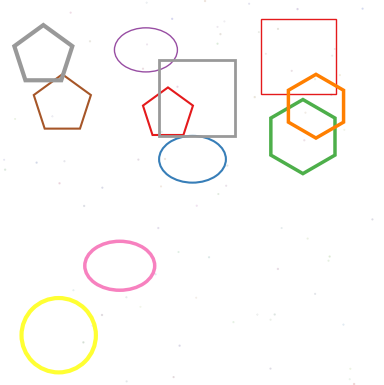[{"shape": "square", "thickness": 1, "radius": 0.49, "center": [0.776, 0.853]}, {"shape": "pentagon", "thickness": 1.5, "radius": 0.34, "center": [0.436, 0.705]}, {"shape": "oval", "thickness": 1.5, "radius": 0.43, "center": [0.5, 0.586]}, {"shape": "hexagon", "thickness": 2.5, "radius": 0.48, "center": [0.787, 0.645]}, {"shape": "oval", "thickness": 1, "radius": 0.41, "center": [0.379, 0.87]}, {"shape": "hexagon", "thickness": 2.5, "radius": 0.41, "center": [0.821, 0.724]}, {"shape": "circle", "thickness": 3, "radius": 0.48, "center": [0.152, 0.129]}, {"shape": "pentagon", "thickness": 1.5, "radius": 0.39, "center": [0.162, 0.729]}, {"shape": "oval", "thickness": 2.5, "radius": 0.45, "center": [0.311, 0.31]}, {"shape": "pentagon", "thickness": 3, "radius": 0.4, "center": [0.113, 0.856]}, {"shape": "square", "thickness": 2, "radius": 0.49, "center": [0.511, 0.745]}]